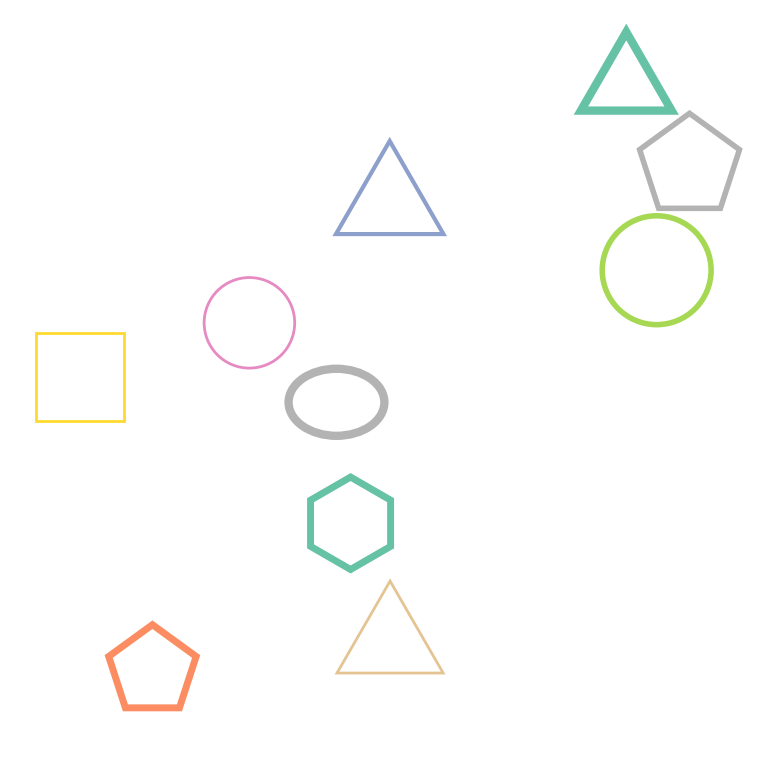[{"shape": "hexagon", "thickness": 2.5, "radius": 0.3, "center": [0.455, 0.32]}, {"shape": "triangle", "thickness": 3, "radius": 0.34, "center": [0.813, 0.89]}, {"shape": "pentagon", "thickness": 2.5, "radius": 0.3, "center": [0.198, 0.129]}, {"shape": "triangle", "thickness": 1.5, "radius": 0.4, "center": [0.506, 0.736]}, {"shape": "circle", "thickness": 1, "radius": 0.29, "center": [0.324, 0.581]}, {"shape": "circle", "thickness": 2, "radius": 0.35, "center": [0.853, 0.649]}, {"shape": "square", "thickness": 1, "radius": 0.29, "center": [0.104, 0.51]}, {"shape": "triangle", "thickness": 1, "radius": 0.4, "center": [0.507, 0.166]}, {"shape": "oval", "thickness": 3, "radius": 0.31, "center": [0.437, 0.478]}, {"shape": "pentagon", "thickness": 2, "radius": 0.34, "center": [0.896, 0.785]}]